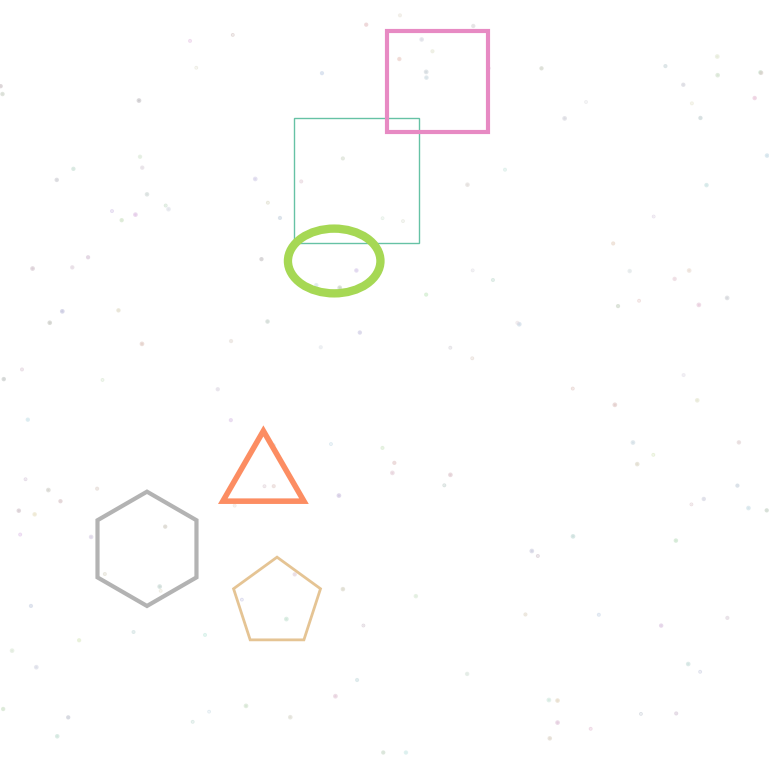[{"shape": "square", "thickness": 0.5, "radius": 0.4, "center": [0.463, 0.766]}, {"shape": "triangle", "thickness": 2, "radius": 0.3, "center": [0.342, 0.38]}, {"shape": "square", "thickness": 1.5, "radius": 0.33, "center": [0.569, 0.894]}, {"shape": "oval", "thickness": 3, "radius": 0.3, "center": [0.434, 0.661]}, {"shape": "pentagon", "thickness": 1, "radius": 0.3, "center": [0.36, 0.217]}, {"shape": "hexagon", "thickness": 1.5, "radius": 0.37, "center": [0.191, 0.287]}]